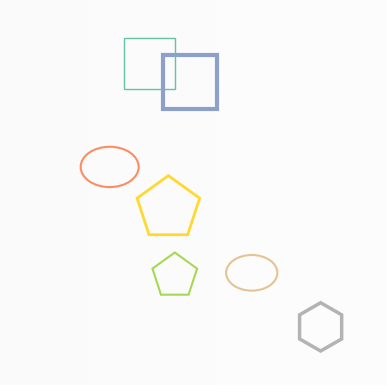[{"shape": "square", "thickness": 1, "radius": 0.33, "center": [0.386, 0.835]}, {"shape": "oval", "thickness": 1.5, "radius": 0.37, "center": [0.283, 0.566]}, {"shape": "square", "thickness": 3, "radius": 0.35, "center": [0.49, 0.786]}, {"shape": "pentagon", "thickness": 1.5, "radius": 0.3, "center": [0.451, 0.284]}, {"shape": "pentagon", "thickness": 2, "radius": 0.42, "center": [0.434, 0.459]}, {"shape": "oval", "thickness": 1.5, "radius": 0.33, "center": [0.65, 0.291]}, {"shape": "hexagon", "thickness": 2.5, "radius": 0.31, "center": [0.827, 0.151]}]